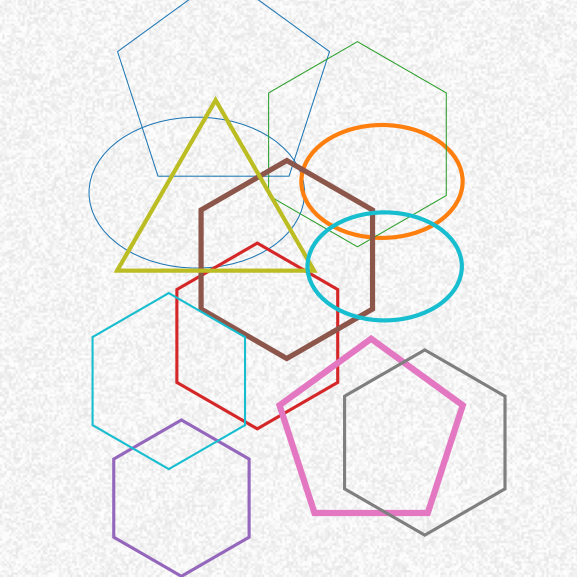[{"shape": "oval", "thickness": 0.5, "radius": 0.93, "center": [0.341, 0.666]}, {"shape": "pentagon", "thickness": 0.5, "radius": 0.96, "center": [0.387, 0.85]}, {"shape": "oval", "thickness": 2, "radius": 0.7, "center": [0.661, 0.685]}, {"shape": "hexagon", "thickness": 0.5, "radius": 0.89, "center": [0.619, 0.749]}, {"shape": "hexagon", "thickness": 1.5, "radius": 0.8, "center": [0.446, 0.417]}, {"shape": "hexagon", "thickness": 1.5, "radius": 0.68, "center": [0.314, 0.137]}, {"shape": "hexagon", "thickness": 2.5, "radius": 0.86, "center": [0.497, 0.55]}, {"shape": "pentagon", "thickness": 3, "radius": 0.83, "center": [0.643, 0.246]}, {"shape": "hexagon", "thickness": 1.5, "radius": 0.8, "center": [0.736, 0.233]}, {"shape": "triangle", "thickness": 2, "radius": 0.98, "center": [0.373, 0.629]}, {"shape": "oval", "thickness": 2, "radius": 0.67, "center": [0.666, 0.538]}, {"shape": "hexagon", "thickness": 1, "radius": 0.76, "center": [0.292, 0.339]}]